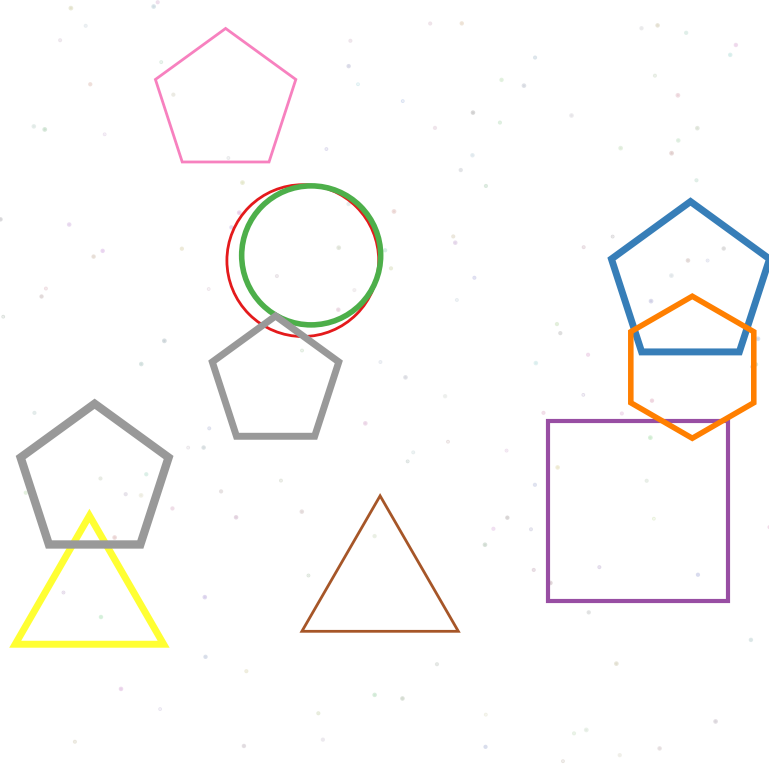[{"shape": "circle", "thickness": 1, "radius": 0.49, "center": [0.393, 0.662]}, {"shape": "pentagon", "thickness": 2.5, "radius": 0.54, "center": [0.897, 0.63]}, {"shape": "circle", "thickness": 2, "radius": 0.45, "center": [0.404, 0.668]}, {"shape": "square", "thickness": 1.5, "radius": 0.59, "center": [0.829, 0.337]}, {"shape": "hexagon", "thickness": 2, "radius": 0.46, "center": [0.899, 0.523]}, {"shape": "triangle", "thickness": 2.5, "radius": 0.56, "center": [0.116, 0.219]}, {"shape": "triangle", "thickness": 1, "radius": 0.59, "center": [0.494, 0.239]}, {"shape": "pentagon", "thickness": 1, "radius": 0.48, "center": [0.293, 0.867]}, {"shape": "pentagon", "thickness": 2.5, "radius": 0.43, "center": [0.358, 0.503]}, {"shape": "pentagon", "thickness": 3, "radius": 0.51, "center": [0.123, 0.375]}]